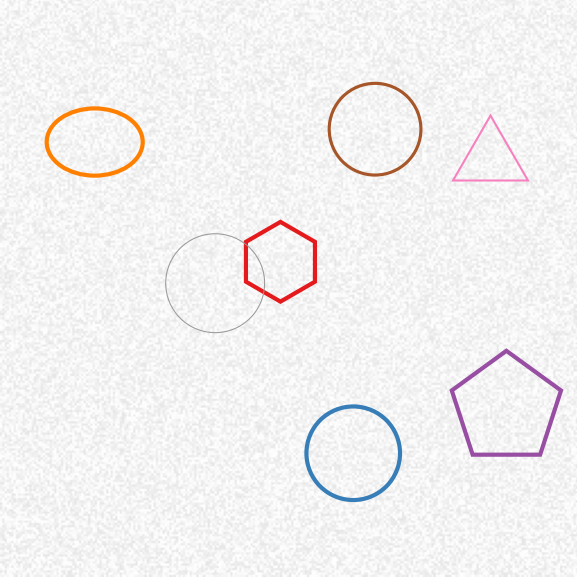[{"shape": "hexagon", "thickness": 2, "radius": 0.35, "center": [0.486, 0.546]}, {"shape": "circle", "thickness": 2, "radius": 0.41, "center": [0.612, 0.214]}, {"shape": "pentagon", "thickness": 2, "radius": 0.5, "center": [0.877, 0.292]}, {"shape": "oval", "thickness": 2, "radius": 0.42, "center": [0.164, 0.753]}, {"shape": "circle", "thickness": 1.5, "radius": 0.4, "center": [0.649, 0.775]}, {"shape": "triangle", "thickness": 1, "radius": 0.37, "center": [0.849, 0.724]}, {"shape": "circle", "thickness": 0.5, "radius": 0.43, "center": [0.373, 0.509]}]